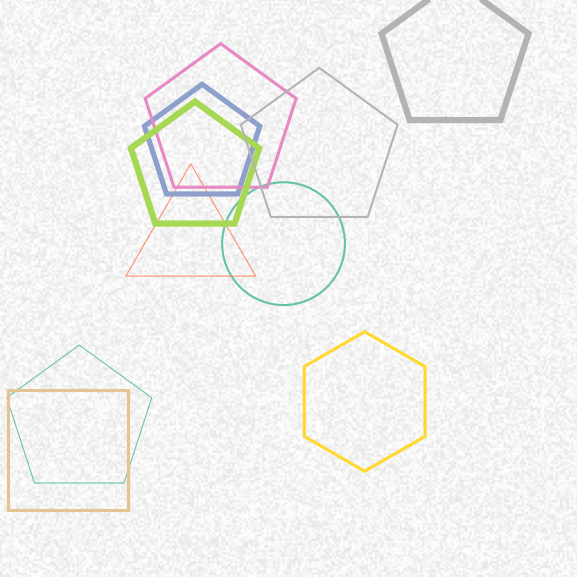[{"shape": "pentagon", "thickness": 0.5, "radius": 0.66, "center": [0.137, 0.27]}, {"shape": "circle", "thickness": 1, "radius": 0.53, "center": [0.491, 0.577]}, {"shape": "triangle", "thickness": 0.5, "radius": 0.65, "center": [0.33, 0.586]}, {"shape": "pentagon", "thickness": 2.5, "radius": 0.53, "center": [0.35, 0.748]}, {"shape": "pentagon", "thickness": 1.5, "radius": 0.69, "center": [0.382, 0.786]}, {"shape": "pentagon", "thickness": 3, "radius": 0.58, "center": [0.338, 0.706]}, {"shape": "hexagon", "thickness": 1.5, "radius": 0.6, "center": [0.631, 0.304]}, {"shape": "square", "thickness": 1.5, "radius": 0.52, "center": [0.118, 0.22]}, {"shape": "pentagon", "thickness": 1, "radius": 0.71, "center": [0.553, 0.739]}, {"shape": "pentagon", "thickness": 3, "radius": 0.67, "center": [0.788, 0.9]}]